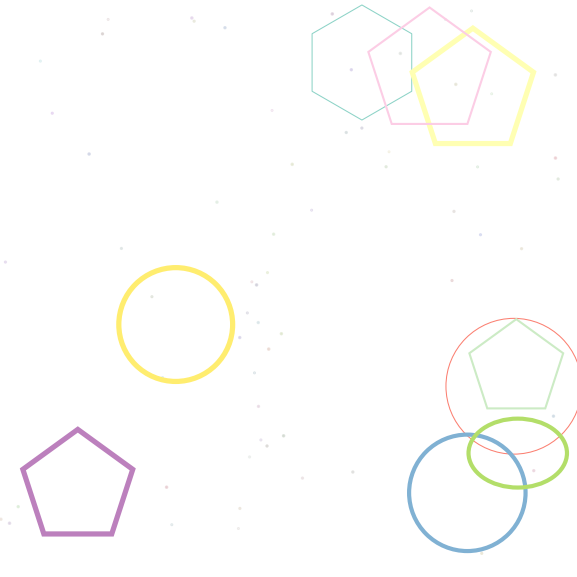[{"shape": "hexagon", "thickness": 0.5, "radius": 0.5, "center": [0.627, 0.891]}, {"shape": "pentagon", "thickness": 2.5, "radius": 0.55, "center": [0.819, 0.84]}, {"shape": "circle", "thickness": 0.5, "radius": 0.59, "center": [0.89, 0.33]}, {"shape": "circle", "thickness": 2, "radius": 0.5, "center": [0.809, 0.146]}, {"shape": "oval", "thickness": 2, "radius": 0.43, "center": [0.897, 0.215]}, {"shape": "pentagon", "thickness": 1, "radius": 0.56, "center": [0.744, 0.875]}, {"shape": "pentagon", "thickness": 2.5, "radius": 0.5, "center": [0.135, 0.155]}, {"shape": "pentagon", "thickness": 1, "radius": 0.43, "center": [0.894, 0.361]}, {"shape": "circle", "thickness": 2.5, "radius": 0.49, "center": [0.304, 0.437]}]